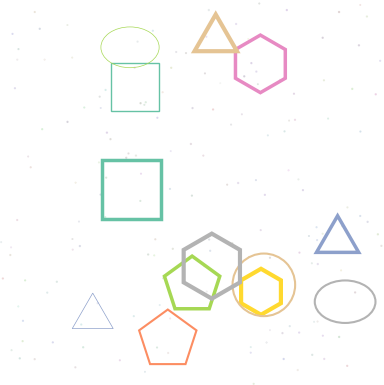[{"shape": "square", "thickness": 1, "radius": 0.31, "center": [0.352, 0.774]}, {"shape": "square", "thickness": 2.5, "radius": 0.38, "center": [0.341, 0.508]}, {"shape": "pentagon", "thickness": 1.5, "radius": 0.39, "center": [0.436, 0.118]}, {"shape": "triangle", "thickness": 2.5, "radius": 0.32, "center": [0.877, 0.376]}, {"shape": "triangle", "thickness": 0.5, "radius": 0.31, "center": [0.241, 0.177]}, {"shape": "hexagon", "thickness": 2.5, "radius": 0.37, "center": [0.676, 0.834]}, {"shape": "pentagon", "thickness": 2.5, "radius": 0.38, "center": [0.499, 0.259]}, {"shape": "oval", "thickness": 0.5, "radius": 0.38, "center": [0.338, 0.877]}, {"shape": "hexagon", "thickness": 3, "radius": 0.3, "center": [0.678, 0.242]}, {"shape": "triangle", "thickness": 3, "radius": 0.32, "center": [0.56, 0.899]}, {"shape": "circle", "thickness": 1.5, "radius": 0.41, "center": [0.685, 0.26]}, {"shape": "oval", "thickness": 1.5, "radius": 0.39, "center": [0.896, 0.216]}, {"shape": "hexagon", "thickness": 3, "radius": 0.42, "center": [0.55, 0.309]}]